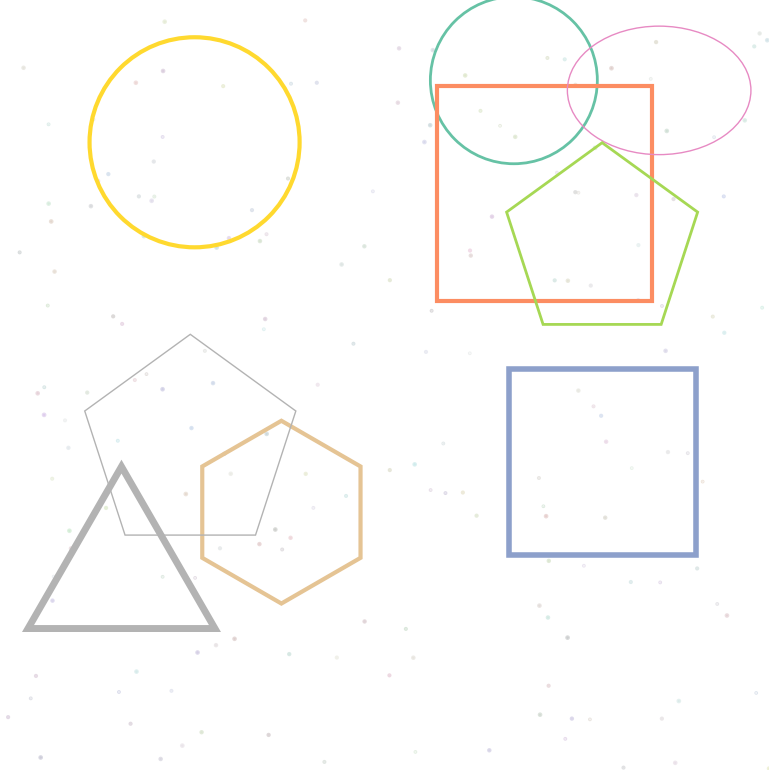[{"shape": "circle", "thickness": 1, "radius": 0.54, "center": [0.667, 0.896]}, {"shape": "square", "thickness": 1.5, "radius": 0.7, "center": [0.707, 0.749]}, {"shape": "square", "thickness": 2, "radius": 0.6, "center": [0.783, 0.4]}, {"shape": "oval", "thickness": 0.5, "radius": 0.6, "center": [0.856, 0.883]}, {"shape": "pentagon", "thickness": 1, "radius": 0.65, "center": [0.782, 0.684]}, {"shape": "circle", "thickness": 1.5, "radius": 0.68, "center": [0.253, 0.815]}, {"shape": "hexagon", "thickness": 1.5, "radius": 0.59, "center": [0.365, 0.335]}, {"shape": "triangle", "thickness": 2.5, "radius": 0.7, "center": [0.158, 0.254]}, {"shape": "pentagon", "thickness": 0.5, "radius": 0.72, "center": [0.247, 0.422]}]